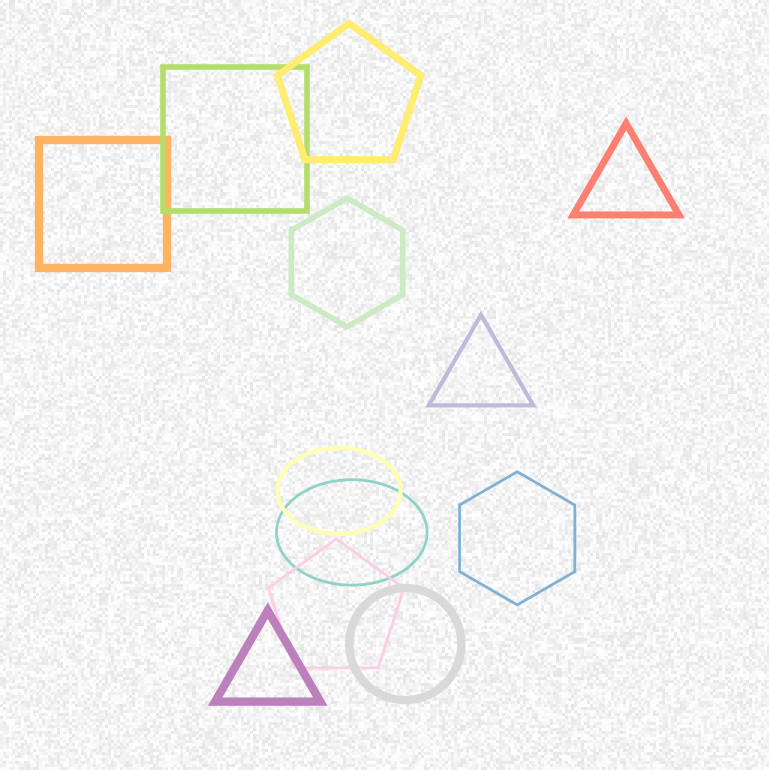[{"shape": "oval", "thickness": 1, "radius": 0.49, "center": [0.457, 0.309]}, {"shape": "oval", "thickness": 1.5, "radius": 0.4, "center": [0.44, 0.362]}, {"shape": "triangle", "thickness": 1.5, "radius": 0.39, "center": [0.625, 0.513]}, {"shape": "triangle", "thickness": 2.5, "radius": 0.4, "center": [0.813, 0.76]}, {"shape": "hexagon", "thickness": 1, "radius": 0.43, "center": [0.672, 0.301]}, {"shape": "square", "thickness": 3, "radius": 0.42, "center": [0.134, 0.735]}, {"shape": "square", "thickness": 2, "radius": 0.47, "center": [0.305, 0.819]}, {"shape": "pentagon", "thickness": 1, "radius": 0.46, "center": [0.437, 0.208]}, {"shape": "circle", "thickness": 3, "radius": 0.36, "center": [0.526, 0.164]}, {"shape": "triangle", "thickness": 3, "radius": 0.39, "center": [0.348, 0.128]}, {"shape": "hexagon", "thickness": 2, "radius": 0.42, "center": [0.451, 0.659]}, {"shape": "pentagon", "thickness": 2.5, "radius": 0.49, "center": [0.453, 0.872]}]